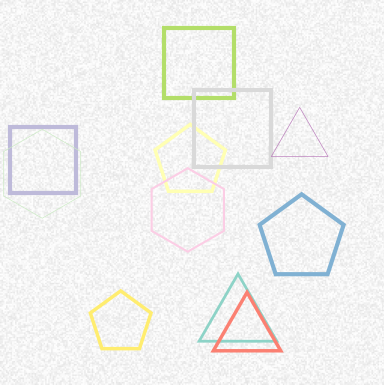[{"shape": "triangle", "thickness": 2, "radius": 0.58, "center": [0.618, 0.172]}, {"shape": "pentagon", "thickness": 2.5, "radius": 0.48, "center": [0.494, 0.581]}, {"shape": "square", "thickness": 3, "radius": 0.43, "center": [0.112, 0.585]}, {"shape": "triangle", "thickness": 2.5, "radius": 0.51, "center": [0.642, 0.139]}, {"shape": "pentagon", "thickness": 3, "radius": 0.57, "center": [0.783, 0.381]}, {"shape": "square", "thickness": 3, "radius": 0.45, "center": [0.517, 0.837]}, {"shape": "hexagon", "thickness": 1.5, "radius": 0.54, "center": [0.488, 0.455]}, {"shape": "square", "thickness": 3, "radius": 0.5, "center": [0.604, 0.666]}, {"shape": "triangle", "thickness": 0.5, "radius": 0.43, "center": [0.778, 0.636]}, {"shape": "hexagon", "thickness": 0.5, "radius": 0.58, "center": [0.11, 0.549]}, {"shape": "pentagon", "thickness": 2.5, "radius": 0.41, "center": [0.314, 0.162]}]